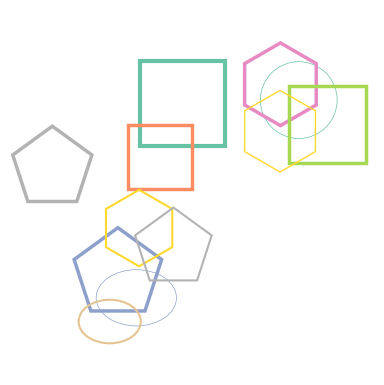[{"shape": "circle", "thickness": 0.5, "radius": 0.5, "center": [0.776, 0.74]}, {"shape": "square", "thickness": 3, "radius": 0.55, "center": [0.474, 0.731]}, {"shape": "square", "thickness": 2.5, "radius": 0.42, "center": [0.416, 0.592]}, {"shape": "pentagon", "thickness": 2.5, "radius": 0.6, "center": [0.306, 0.289]}, {"shape": "oval", "thickness": 0.5, "radius": 0.52, "center": [0.354, 0.226]}, {"shape": "hexagon", "thickness": 2.5, "radius": 0.54, "center": [0.728, 0.781]}, {"shape": "square", "thickness": 2.5, "radius": 0.5, "center": [0.85, 0.677]}, {"shape": "hexagon", "thickness": 1.5, "radius": 0.5, "center": [0.361, 0.408]}, {"shape": "hexagon", "thickness": 1, "radius": 0.53, "center": [0.727, 0.659]}, {"shape": "oval", "thickness": 1.5, "radius": 0.4, "center": [0.285, 0.165]}, {"shape": "pentagon", "thickness": 1.5, "radius": 0.52, "center": [0.45, 0.356]}, {"shape": "pentagon", "thickness": 2.5, "radius": 0.54, "center": [0.136, 0.564]}]